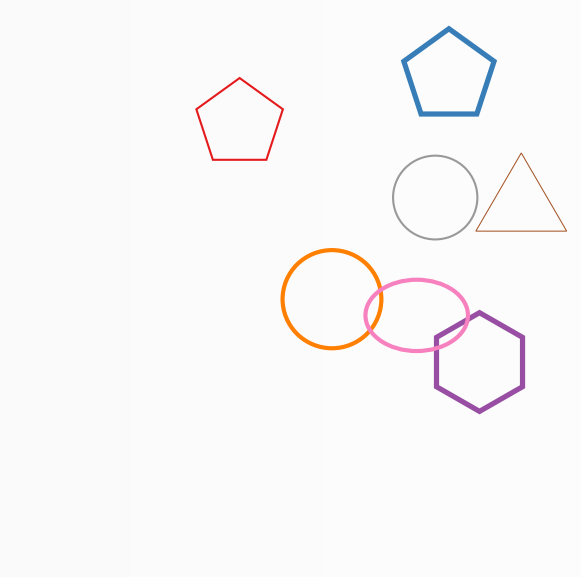[{"shape": "pentagon", "thickness": 1, "radius": 0.39, "center": [0.412, 0.786]}, {"shape": "pentagon", "thickness": 2.5, "radius": 0.41, "center": [0.772, 0.868]}, {"shape": "hexagon", "thickness": 2.5, "radius": 0.43, "center": [0.825, 0.372]}, {"shape": "circle", "thickness": 2, "radius": 0.42, "center": [0.571, 0.481]}, {"shape": "triangle", "thickness": 0.5, "radius": 0.45, "center": [0.897, 0.644]}, {"shape": "oval", "thickness": 2, "radius": 0.44, "center": [0.717, 0.453]}, {"shape": "circle", "thickness": 1, "radius": 0.36, "center": [0.749, 0.657]}]